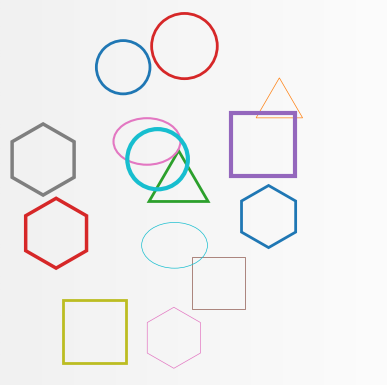[{"shape": "circle", "thickness": 2, "radius": 0.35, "center": [0.318, 0.825]}, {"shape": "hexagon", "thickness": 2, "radius": 0.4, "center": [0.693, 0.438]}, {"shape": "triangle", "thickness": 0.5, "radius": 0.35, "center": [0.721, 0.729]}, {"shape": "triangle", "thickness": 2, "radius": 0.44, "center": [0.461, 0.521]}, {"shape": "hexagon", "thickness": 2.5, "radius": 0.45, "center": [0.145, 0.394]}, {"shape": "circle", "thickness": 2, "radius": 0.42, "center": [0.476, 0.88]}, {"shape": "square", "thickness": 3, "radius": 0.41, "center": [0.679, 0.625]}, {"shape": "square", "thickness": 0.5, "radius": 0.34, "center": [0.564, 0.265]}, {"shape": "hexagon", "thickness": 0.5, "radius": 0.4, "center": [0.449, 0.123]}, {"shape": "oval", "thickness": 1.5, "radius": 0.43, "center": [0.379, 0.633]}, {"shape": "hexagon", "thickness": 2.5, "radius": 0.46, "center": [0.111, 0.586]}, {"shape": "square", "thickness": 2, "radius": 0.4, "center": [0.244, 0.139]}, {"shape": "circle", "thickness": 3, "radius": 0.39, "center": [0.407, 0.586]}, {"shape": "oval", "thickness": 0.5, "radius": 0.42, "center": [0.45, 0.363]}]